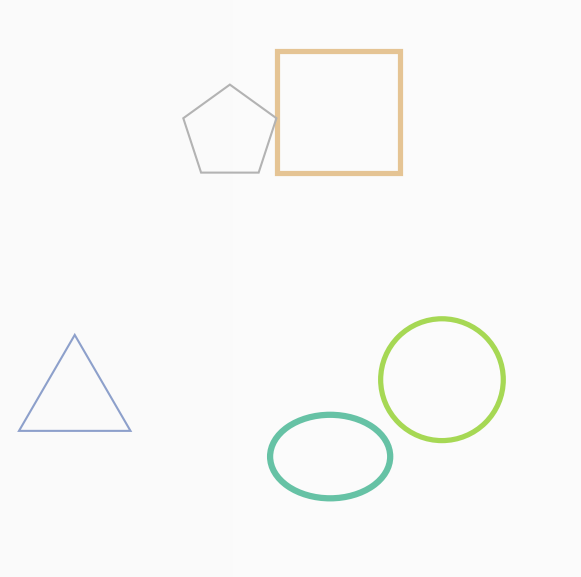[{"shape": "oval", "thickness": 3, "radius": 0.52, "center": [0.568, 0.209]}, {"shape": "triangle", "thickness": 1, "radius": 0.55, "center": [0.129, 0.308]}, {"shape": "circle", "thickness": 2.5, "radius": 0.53, "center": [0.76, 0.342]}, {"shape": "square", "thickness": 2.5, "radius": 0.53, "center": [0.583, 0.805]}, {"shape": "pentagon", "thickness": 1, "radius": 0.42, "center": [0.395, 0.768]}]